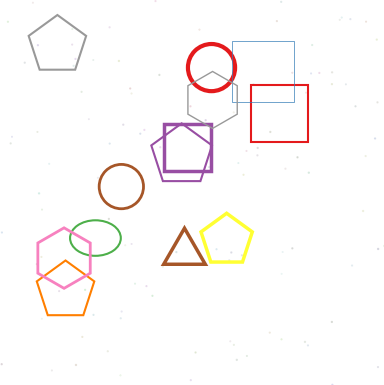[{"shape": "square", "thickness": 1.5, "radius": 0.37, "center": [0.727, 0.705]}, {"shape": "circle", "thickness": 3, "radius": 0.31, "center": [0.549, 0.824]}, {"shape": "square", "thickness": 0.5, "radius": 0.4, "center": [0.684, 0.814]}, {"shape": "oval", "thickness": 1.5, "radius": 0.33, "center": [0.248, 0.382]}, {"shape": "square", "thickness": 2.5, "radius": 0.31, "center": [0.486, 0.617]}, {"shape": "pentagon", "thickness": 1.5, "radius": 0.41, "center": [0.472, 0.597]}, {"shape": "pentagon", "thickness": 1.5, "radius": 0.39, "center": [0.17, 0.245]}, {"shape": "pentagon", "thickness": 2.5, "radius": 0.35, "center": [0.589, 0.376]}, {"shape": "triangle", "thickness": 2.5, "radius": 0.31, "center": [0.479, 0.345]}, {"shape": "circle", "thickness": 2, "radius": 0.29, "center": [0.315, 0.515]}, {"shape": "hexagon", "thickness": 2, "radius": 0.39, "center": [0.166, 0.33]}, {"shape": "pentagon", "thickness": 1.5, "radius": 0.39, "center": [0.149, 0.883]}, {"shape": "hexagon", "thickness": 1, "radius": 0.37, "center": [0.552, 0.74]}]